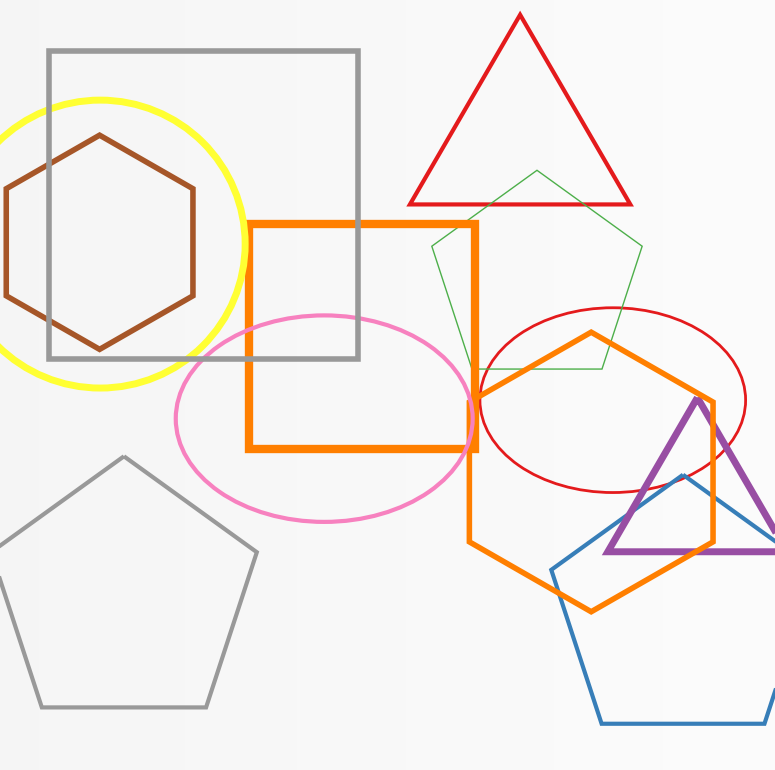[{"shape": "oval", "thickness": 1, "radius": 0.86, "center": [0.791, 0.48]}, {"shape": "triangle", "thickness": 1.5, "radius": 0.82, "center": [0.671, 0.817]}, {"shape": "pentagon", "thickness": 1.5, "radius": 0.89, "center": [0.881, 0.205]}, {"shape": "pentagon", "thickness": 0.5, "radius": 0.71, "center": [0.693, 0.636]}, {"shape": "triangle", "thickness": 2.5, "radius": 0.67, "center": [0.9, 0.35]}, {"shape": "square", "thickness": 3, "radius": 0.73, "center": [0.467, 0.563]}, {"shape": "hexagon", "thickness": 2, "radius": 0.91, "center": [0.763, 0.387]}, {"shape": "circle", "thickness": 2.5, "radius": 0.93, "center": [0.129, 0.683]}, {"shape": "hexagon", "thickness": 2, "radius": 0.7, "center": [0.129, 0.685]}, {"shape": "oval", "thickness": 1.5, "radius": 0.96, "center": [0.418, 0.456]}, {"shape": "square", "thickness": 2, "radius": 1.0, "center": [0.262, 0.734]}, {"shape": "pentagon", "thickness": 1.5, "radius": 0.9, "center": [0.16, 0.227]}]